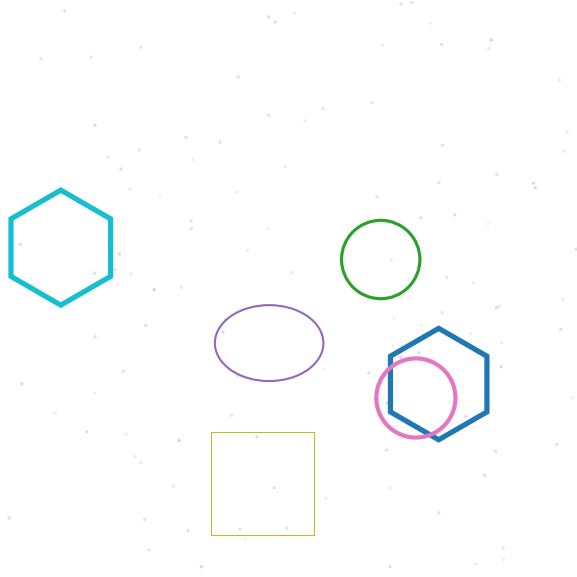[{"shape": "hexagon", "thickness": 2.5, "radius": 0.48, "center": [0.76, 0.334]}, {"shape": "circle", "thickness": 1.5, "radius": 0.34, "center": [0.659, 0.55]}, {"shape": "oval", "thickness": 1, "radius": 0.47, "center": [0.466, 0.405]}, {"shape": "circle", "thickness": 2, "radius": 0.34, "center": [0.72, 0.31]}, {"shape": "square", "thickness": 0.5, "radius": 0.45, "center": [0.455, 0.162]}, {"shape": "hexagon", "thickness": 2.5, "radius": 0.5, "center": [0.105, 0.57]}]